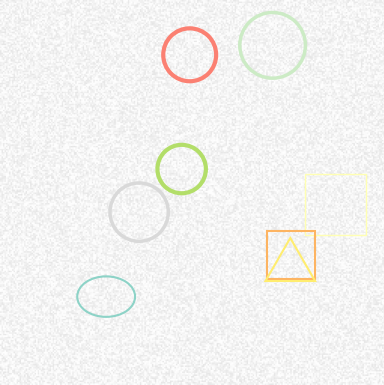[{"shape": "oval", "thickness": 1.5, "radius": 0.38, "center": [0.276, 0.23]}, {"shape": "square", "thickness": 1, "radius": 0.4, "center": [0.872, 0.468]}, {"shape": "circle", "thickness": 3, "radius": 0.34, "center": [0.493, 0.858]}, {"shape": "square", "thickness": 1.5, "radius": 0.31, "center": [0.756, 0.339]}, {"shape": "circle", "thickness": 3, "radius": 0.31, "center": [0.472, 0.561]}, {"shape": "circle", "thickness": 2.5, "radius": 0.38, "center": [0.361, 0.449]}, {"shape": "circle", "thickness": 2.5, "radius": 0.43, "center": [0.708, 0.882]}, {"shape": "triangle", "thickness": 1.5, "radius": 0.37, "center": [0.754, 0.307]}]